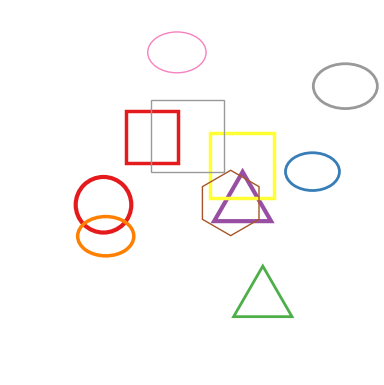[{"shape": "circle", "thickness": 3, "radius": 0.36, "center": [0.269, 0.468]}, {"shape": "square", "thickness": 2.5, "radius": 0.34, "center": [0.394, 0.645]}, {"shape": "oval", "thickness": 2, "radius": 0.35, "center": [0.812, 0.554]}, {"shape": "triangle", "thickness": 2, "radius": 0.44, "center": [0.683, 0.221]}, {"shape": "triangle", "thickness": 3, "radius": 0.43, "center": [0.63, 0.468]}, {"shape": "oval", "thickness": 2.5, "radius": 0.36, "center": [0.275, 0.386]}, {"shape": "square", "thickness": 2.5, "radius": 0.42, "center": [0.628, 0.571]}, {"shape": "hexagon", "thickness": 1, "radius": 0.42, "center": [0.599, 0.473]}, {"shape": "oval", "thickness": 1, "radius": 0.38, "center": [0.46, 0.864]}, {"shape": "oval", "thickness": 2, "radius": 0.42, "center": [0.897, 0.776]}, {"shape": "square", "thickness": 1, "radius": 0.47, "center": [0.487, 0.647]}]